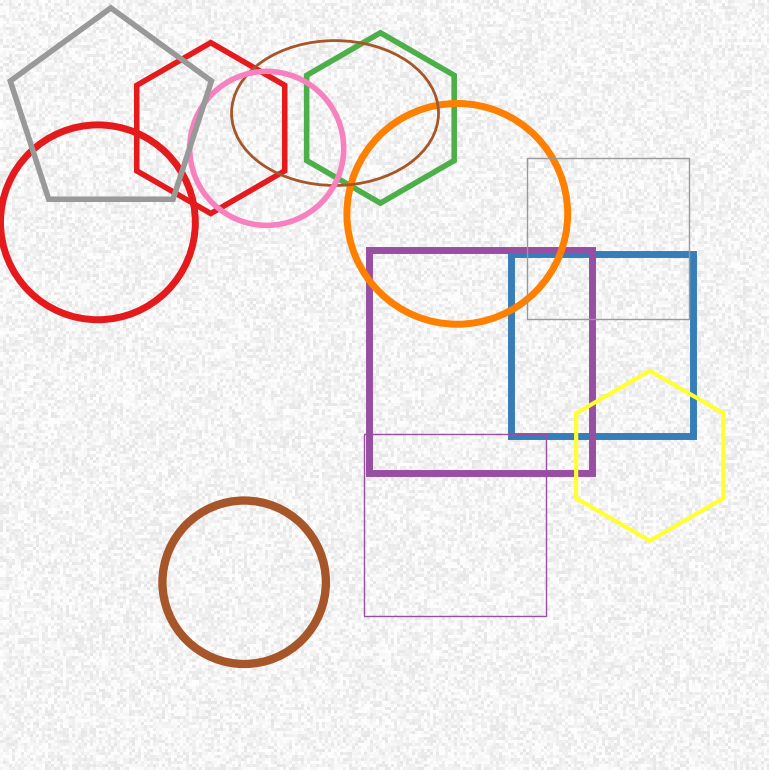[{"shape": "circle", "thickness": 2.5, "radius": 0.63, "center": [0.127, 0.711]}, {"shape": "hexagon", "thickness": 2, "radius": 0.55, "center": [0.274, 0.834]}, {"shape": "square", "thickness": 2.5, "radius": 0.59, "center": [0.782, 0.552]}, {"shape": "hexagon", "thickness": 2, "radius": 0.55, "center": [0.494, 0.847]}, {"shape": "square", "thickness": 2.5, "radius": 0.72, "center": [0.624, 0.53]}, {"shape": "square", "thickness": 0.5, "radius": 0.59, "center": [0.591, 0.318]}, {"shape": "circle", "thickness": 2.5, "radius": 0.72, "center": [0.594, 0.722]}, {"shape": "hexagon", "thickness": 1.5, "radius": 0.55, "center": [0.844, 0.408]}, {"shape": "circle", "thickness": 3, "radius": 0.53, "center": [0.317, 0.244]}, {"shape": "oval", "thickness": 1, "radius": 0.67, "center": [0.435, 0.853]}, {"shape": "circle", "thickness": 2, "radius": 0.5, "center": [0.346, 0.807]}, {"shape": "square", "thickness": 0.5, "radius": 0.52, "center": [0.79, 0.69]}, {"shape": "pentagon", "thickness": 2, "radius": 0.69, "center": [0.144, 0.852]}]